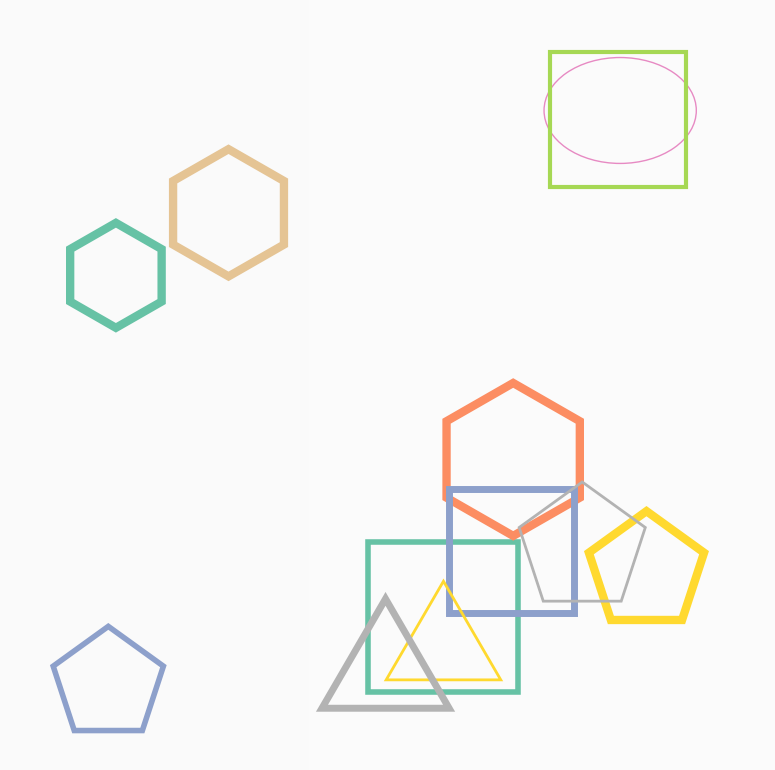[{"shape": "square", "thickness": 2, "radius": 0.48, "center": [0.571, 0.199]}, {"shape": "hexagon", "thickness": 3, "radius": 0.34, "center": [0.15, 0.642]}, {"shape": "hexagon", "thickness": 3, "radius": 0.5, "center": [0.662, 0.403]}, {"shape": "square", "thickness": 2.5, "radius": 0.4, "center": [0.66, 0.284]}, {"shape": "pentagon", "thickness": 2, "radius": 0.37, "center": [0.14, 0.112]}, {"shape": "oval", "thickness": 0.5, "radius": 0.49, "center": [0.8, 0.857]}, {"shape": "square", "thickness": 1.5, "radius": 0.44, "center": [0.798, 0.845]}, {"shape": "pentagon", "thickness": 3, "radius": 0.39, "center": [0.834, 0.258]}, {"shape": "triangle", "thickness": 1, "radius": 0.43, "center": [0.572, 0.16]}, {"shape": "hexagon", "thickness": 3, "radius": 0.41, "center": [0.295, 0.724]}, {"shape": "triangle", "thickness": 2.5, "radius": 0.47, "center": [0.497, 0.128]}, {"shape": "pentagon", "thickness": 1, "radius": 0.43, "center": [0.751, 0.288]}]